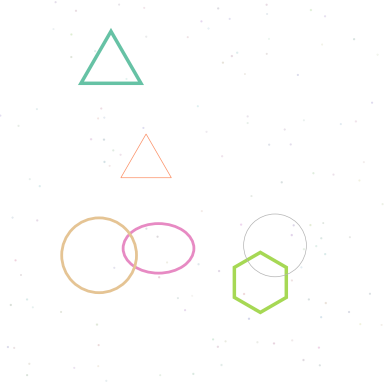[{"shape": "triangle", "thickness": 2.5, "radius": 0.45, "center": [0.288, 0.829]}, {"shape": "triangle", "thickness": 0.5, "radius": 0.38, "center": [0.379, 0.576]}, {"shape": "oval", "thickness": 2, "radius": 0.46, "center": [0.412, 0.355]}, {"shape": "hexagon", "thickness": 2.5, "radius": 0.39, "center": [0.676, 0.266]}, {"shape": "circle", "thickness": 2, "radius": 0.49, "center": [0.257, 0.337]}, {"shape": "circle", "thickness": 0.5, "radius": 0.41, "center": [0.714, 0.363]}]